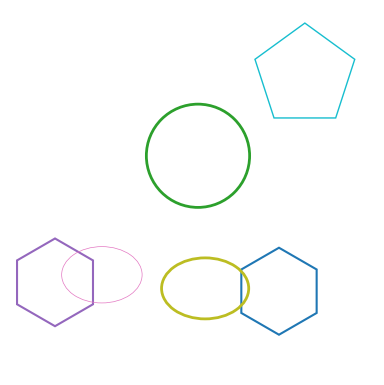[{"shape": "hexagon", "thickness": 1.5, "radius": 0.56, "center": [0.725, 0.244]}, {"shape": "circle", "thickness": 2, "radius": 0.67, "center": [0.514, 0.595]}, {"shape": "hexagon", "thickness": 1.5, "radius": 0.57, "center": [0.143, 0.267]}, {"shape": "oval", "thickness": 0.5, "radius": 0.52, "center": [0.265, 0.286]}, {"shape": "oval", "thickness": 2, "radius": 0.57, "center": [0.533, 0.251]}, {"shape": "pentagon", "thickness": 1, "radius": 0.68, "center": [0.792, 0.804]}]